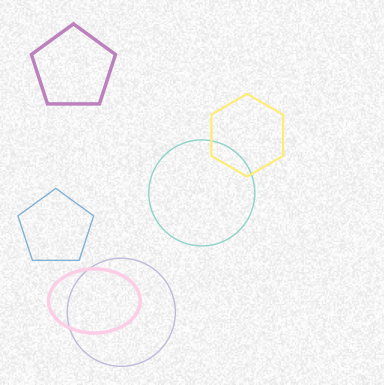[{"shape": "circle", "thickness": 1, "radius": 0.69, "center": [0.524, 0.499]}, {"shape": "circle", "thickness": 1, "radius": 0.7, "center": [0.315, 0.189]}, {"shape": "pentagon", "thickness": 1, "radius": 0.52, "center": [0.145, 0.407]}, {"shape": "oval", "thickness": 2.5, "radius": 0.59, "center": [0.245, 0.218]}, {"shape": "pentagon", "thickness": 2.5, "radius": 0.57, "center": [0.191, 0.823]}, {"shape": "hexagon", "thickness": 1.5, "radius": 0.54, "center": [0.642, 0.649]}]